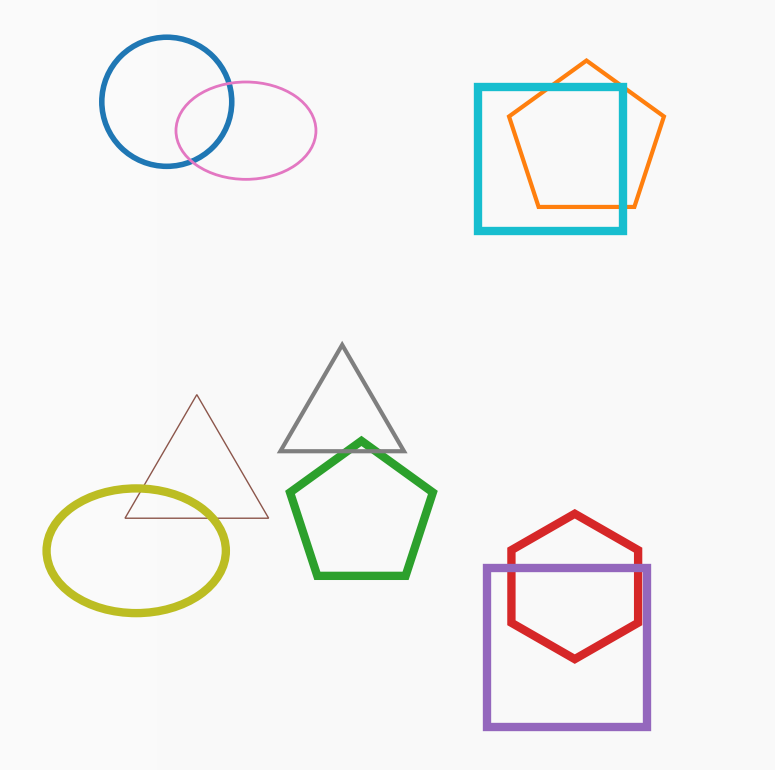[{"shape": "circle", "thickness": 2, "radius": 0.42, "center": [0.215, 0.868]}, {"shape": "pentagon", "thickness": 1.5, "radius": 0.53, "center": [0.757, 0.816]}, {"shape": "pentagon", "thickness": 3, "radius": 0.48, "center": [0.466, 0.331]}, {"shape": "hexagon", "thickness": 3, "radius": 0.47, "center": [0.742, 0.238]}, {"shape": "square", "thickness": 3, "radius": 0.52, "center": [0.732, 0.159]}, {"shape": "triangle", "thickness": 0.5, "radius": 0.54, "center": [0.254, 0.38]}, {"shape": "oval", "thickness": 1, "radius": 0.45, "center": [0.317, 0.83]}, {"shape": "triangle", "thickness": 1.5, "radius": 0.46, "center": [0.442, 0.46]}, {"shape": "oval", "thickness": 3, "radius": 0.58, "center": [0.176, 0.285]}, {"shape": "square", "thickness": 3, "radius": 0.47, "center": [0.71, 0.794]}]